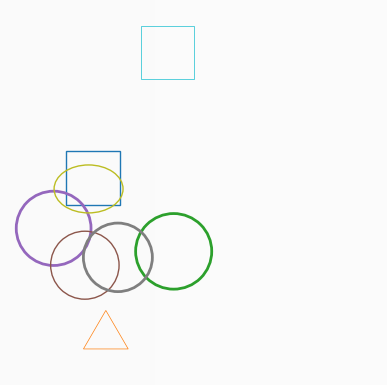[{"shape": "square", "thickness": 1, "radius": 0.35, "center": [0.239, 0.537]}, {"shape": "triangle", "thickness": 0.5, "radius": 0.33, "center": [0.273, 0.127]}, {"shape": "circle", "thickness": 2, "radius": 0.49, "center": [0.448, 0.347]}, {"shape": "circle", "thickness": 2, "radius": 0.48, "center": [0.138, 0.407]}, {"shape": "circle", "thickness": 1, "radius": 0.44, "center": [0.219, 0.311]}, {"shape": "circle", "thickness": 2, "radius": 0.45, "center": [0.304, 0.332]}, {"shape": "oval", "thickness": 1, "radius": 0.44, "center": [0.229, 0.509]}, {"shape": "square", "thickness": 0.5, "radius": 0.34, "center": [0.433, 0.864]}]